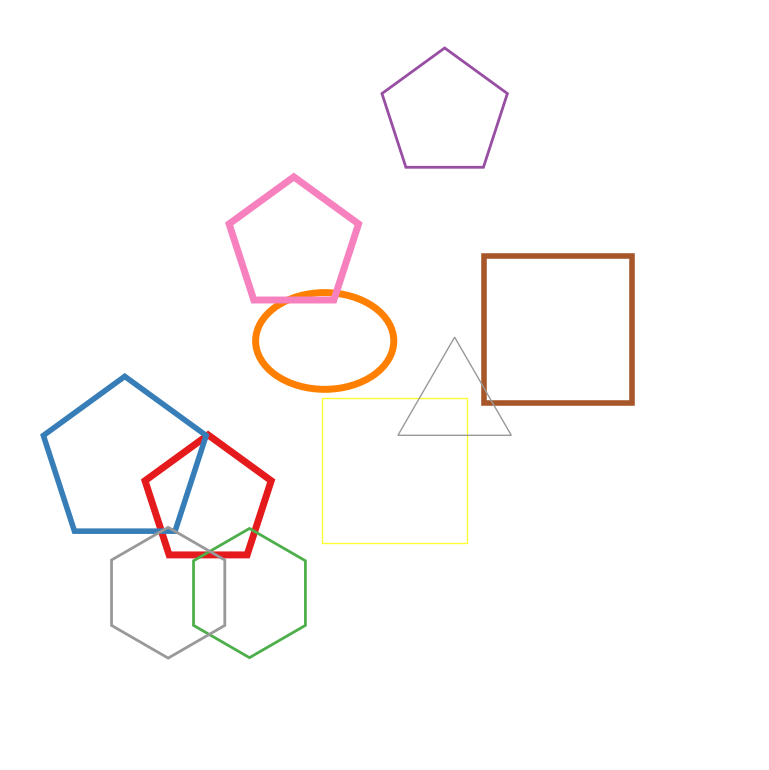[{"shape": "pentagon", "thickness": 2.5, "radius": 0.43, "center": [0.27, 0.349]}, {"shape": "pentagon", "thickness": 2, "radius": 0.56, "center": [0.162, 0.4]}, {"shape": "hexagon", "thickness": 1, "radius": 0.42, "center": [0.324, 0.23]}, {"shape": "pentagon", "thickness": 1, "radius": 0.43, "center": [0.577, 0.852]}, {"shape": "oval", "thickness": 2.5, "radius": 0.45, "center": [0.422, 0.557]}, {"shape": "square", "thickness": 0.5, "radius": 0.47, "center": [0.512, 0.389]}, {"shape": "square", "thickness": 2, "radius": 0.48, "center": [0.725, 0.572]}, {"shape": "pentagon", "thickness": 2.5, "radius": 0.44, "center": [0.382, 0.682]}, {"shape": "triangle", "thickness": 0.5, "radius": 0.42, "center": [0.59, 0.477]}, {"shape": "hexagon", "thickness": 1, "radius": 0.42, "center": [0.218, 0.23]}]